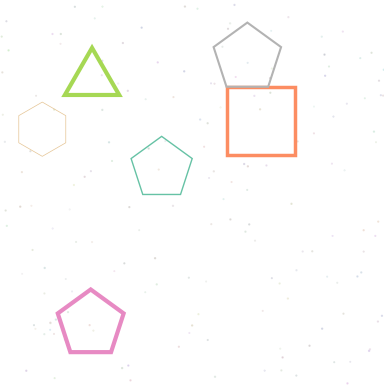[{"shape": "pentagon", "thickness": 1, "radius": 0.42, "center": [0.42, 0.562]}, {"shape": "square", "thickness": 2.5, "radius": 0.44, "center": [0.678, 0.686]}, {"shape": "pentagon", "thickness": 3, "radius": 0.45, "center": [0.236, 0.158]}, {"shape": "triangle", "thickness": 3, "radius": 0.41, "center": [0.239, 0.794]}, {"shape": "hexagon", "thickness": 0.5, "radius": 0.35, "center": [0.11, 0.664]}, {"shape": "pentagon", "thickness": 1.5, "radius": 0.46, "center": [0.642, 0.849]}]